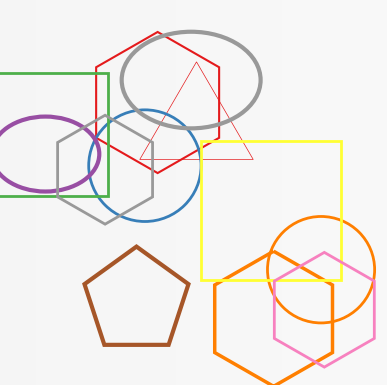[{"shape": "triangle", "thickness": 0.5, "radius": 0.85, "center": [0.507, 0.67]}, {"shape": "hexagon", "thickness": 1.5, "radius": 0.92, "center": [0.407, 0.734]}, {"shape": "circle", "thickness": 2, "radius": 0.73, "center": [0.374, 0.57]}, {"shape": "square", "thickness": 2, "radius": 0.8, "center": [0.118, 0.651]}, {"shape": "oval", "thickness": 3, "radius": 0.7, "center": [0.117, 0.6]}, {"shape": "hexagon", "thickness": 2.5, "radius": 0.88, "center": [0.706, 0.172]}, {"shape": "circle", "thickness": 2, "radius": 0.69, "center": [0.829, 0.299]}, {"shape": "square", "thickness": 2, "radius": 0.9, "center": [0.7, 0.453]}, {"shape": "pentagon", "thickness": 3, "radius": 0.71, "center": [0.352, 0.218]}, {"shape": "hexagon", "thickness": 2, "radius": 0.74, "center": [0.837, 0.195]}, {"shape": "hexagon", "thickness": 2, "radius": 0.71, "center": [0.271, 0.559]}, {"shape": "oval", "thickness": 3, "radius": 0.9, "center": [0.493, 0.792]}]